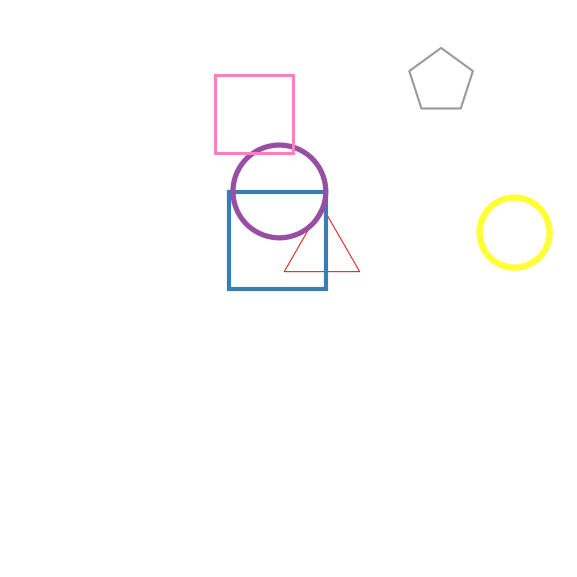[{"shape": "triangle", "thickness": 0.5, "radius": 0.38, "center": [0.558, 0.567]}, {"shape": "square", "thickness": 2, "radius": 0.42, "center": [0.481, 0.582]}, {"shape": "circle", "thickness": 2.5, "radius": 0.4, "center": [0.484, 0.668]}, {"shape": "circle", "thickness": 3, "radius": 0.3, "center": [0.891, 0.596]}, {"shape": "square", "thickness": 1.5, "radius": 0.34, "center": [0.44, 0.801]}, {"shape": "pentagon", "thickness": 1, "radius": 0.29, "center": [0.764, 0.858]}]